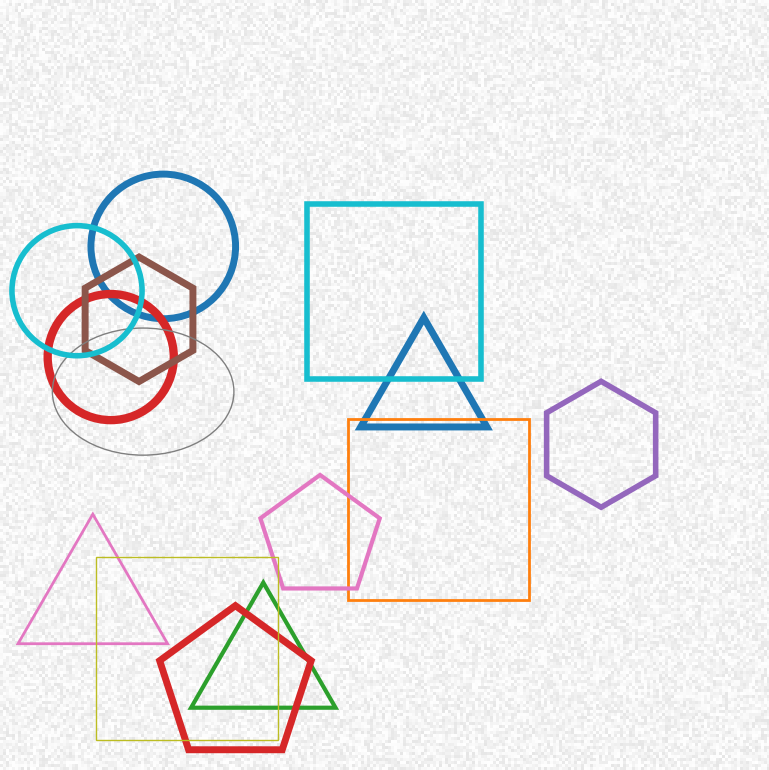[{"shape": "triangle", "thickness": 2.5, "radius": 0.47, "center": [0.55, 0.493]}, {"shape": "circle", "thickness": 2.5, "radius": 0.47, "center": [0.212, 0.68]}, {"shape": "square", "thickness": 1, "radius": 0.59, "center": [0.57, 0.338]}, {"shape": "triangle", "thickness": 1.5, "radius": 0.54, "center": [0.342, 0.135]}, {"shape": "circle", "thickness": 3, "radius": 0.41, "center": [0.144, 0.536]}, {"shape": "pentagon", "thickness": 2.5, "radius": 0.52, "center": [0.306, 0.11]}, {"shape": "hexagon", "thickness": 2, "radius": 0.41, "center": [0.781, 0.423]}, {"shape": "hexagon", "thickness": 2.5, "radius": 0.4, "center": [0.181, 0.585]}, {"shape": "pentagon", "thickness": 1.5, "radius": 0.41, "center": [0.416, 0.302]}, {"shape": "triangle", "thickness": 1, "radius": 0.56, "center": [0.121, 0.22]}, {"shape": "oval", "thickness": 0.5, "radius": 0.59, "center": [0.186, 0.491]}, {"shape": "square", "thickness": 0.5, "radius": 0.59, "center": [0.242, 0.158]}, {"shape": "circle", "thickness": 2, "radius": 0.42, "center": [0.1, 0.622]}, {"shape": "square", "thickness": 2, "radius": 0.57, "center": [0.511, 0.621]}]